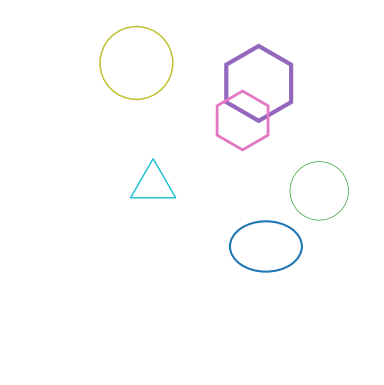[{"shape": "oval", "thickness": 1.5, "radius": 0.47, "center": [0.691, 0.36]}, {"shape": "circle", "thickness": 0.5, "radius": 0.38, "center": [0.829, 0.504]}, {"shape": "hexagon", "thickness": 3, "radius": 0.49, "center": [0.672, 0.783]}, {"shape": "hexagon", "thickness": 2, "radius": 0.38, "center": [0.63, 0.687]}, {"shape": "circle", "thickness": 1, "radius": 0.47, "center": [0.354, 0.836]}, {"shape": "triangle", "thickness": 1, "radius": 0.34, "center": [0.398, 0.52]}]